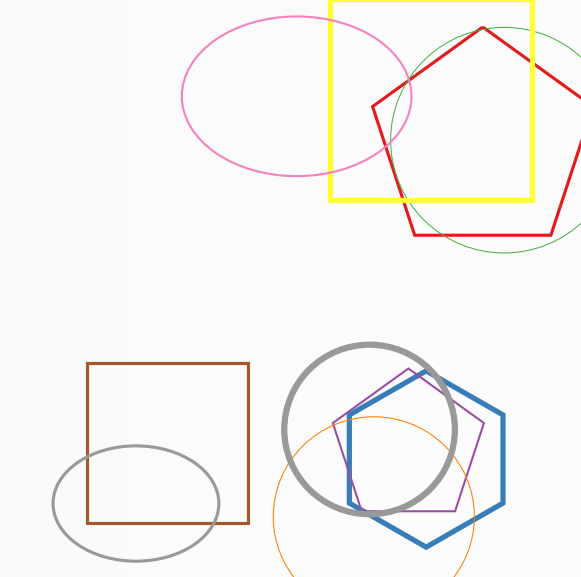[{"shape": "pentagon", "thickness": 1.5, "radius": 1.0, "center": [0.831, 0.753]}, {"shape": "hexagon", "thickness": 2.5, "radius": 0.76, "center": [0.733, 0.204]}, {"shape": "circle", "thickness": 0.5, "radius": 0.98, "center": [0.867, 0.756]}, {"shape": "pentagon", "thickness": 1, "radius": 0.68, "center": [0.703, 0.224]}, {"shape": "circle", "thickness": 0.5, "radius": 0.87, "center": [0.643, 0.104]}, {"shape": "square", "thickness": 2.5, "radius": 0.87, "center": [0.742, 0.827]}, {"shape": "square", "thickness": 1.5, "radius": 0.69, "center": [0.288, 0.232]}, {"shape": "oval", "thickness": 1, "radius": 0.99, "center": [0.51, 0.832]}, {"shape": "circle", "thickness": 3, "radius": 0.73, "center": [0.636, 0.255]}, {"shape": "oval", "thickness": 1.5, "radius": 0.71, "center": [0.234, 0.127]}]